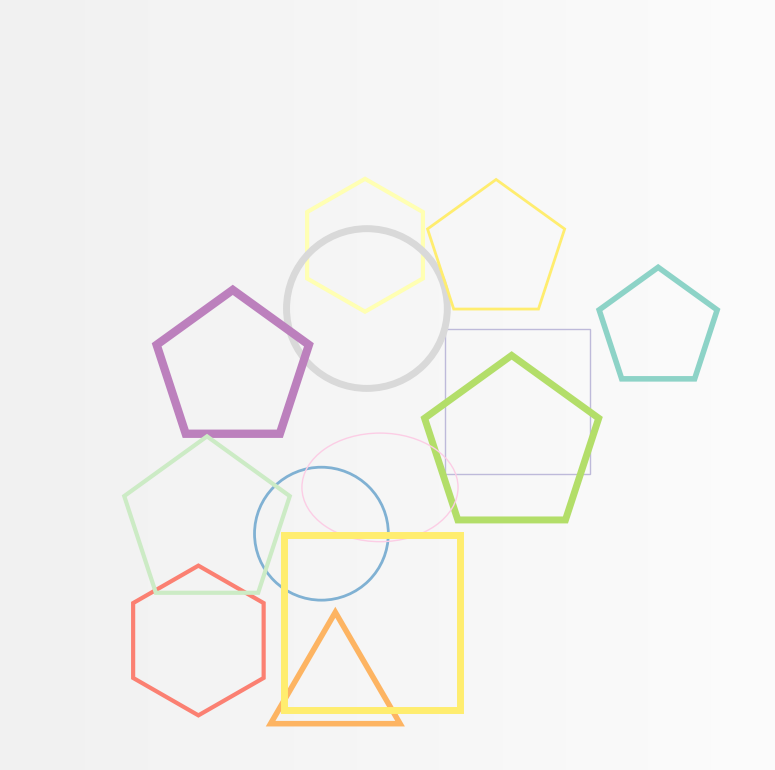[{"shape": "pentagon", "thickness": 2, "radius": 0.4, "center": [0.849, 0.573]}, {"shape": "hexagon", "thickness": 1.5, "radius": 0.43, "center": [0.471, 0.681]}, {"shape": "square", "thickness": 0.5, "radius": 0.47, "center": [0.668, 0.479]}, {"shape": "hexagon", "thickness": 1.5, "radius": 0.49, "center": [0.256, 0.168]}, {"shape": "circle", "thickness": 1, "radius": 0.43, "center": [0.415, 0.307]}, {"shape": "triangle", "thickness": 2, "radius": 0.48, "center": [0.433, 0.108]}, {"shape": "pentagon", "thickness": 2.5, "radius": 0.59, "center": [0.66, 0.42]}, {"shape": "oval", "thickness": 0.5, "radius": 0.5, "center": [0.49, 0.367]}, {"shape": "circle", "thickness": 2.5, "radius": 0.52, "center": [0.473, 0.599]}, {"shape": "pentagon", "thickness": 3, "radius": 0.52, "center": [0.3, 0.52]}, {"shape": "pentagon", "thickness": 1.5, "radius": 0.56, "center": [0.267, 0.321]}, {"shape": "square", "thickness": 2.5, "radius": 0.57, "center": [0.48, 0.192]}, {"shape": "pentagon", "thickness": 1, "radius": 0.47, "center": [0.64, 0.674]}]